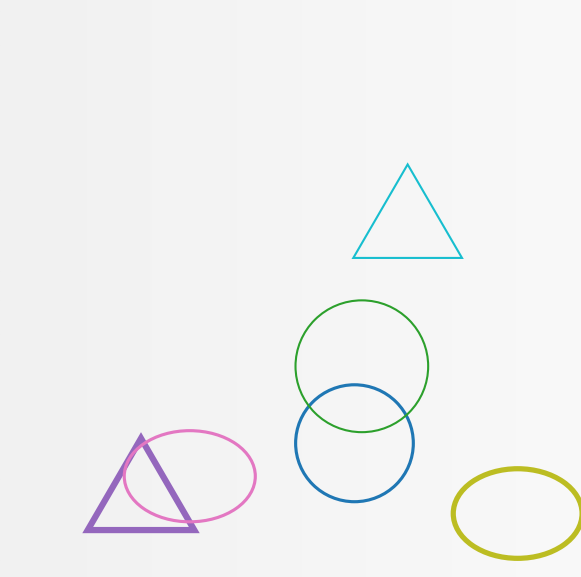[{"shape": "circle", "thickness": 1.5, "radius": 0.51, "center": [0.61, 0.232]}, {"shape": "circle", "thickness": 1, "radius": 0.57, "center": [0.623, 0.365]}, {"shape": "triangle", "thickness": 3, "radius": 0.53, "center": [0.243, 0.134]}, {"shape": "oval", "thickness": 1.5, "radius": 0.56, "center": [0.327, 0.174]}, {"shape": "oval", "thickness": 2.5, "radius": 0.55, "center": [0.891, 0.11]}, {"shape": "triangle", "thickness": 1, "radius": 0.54, "center": [0.701, 0.606]}]